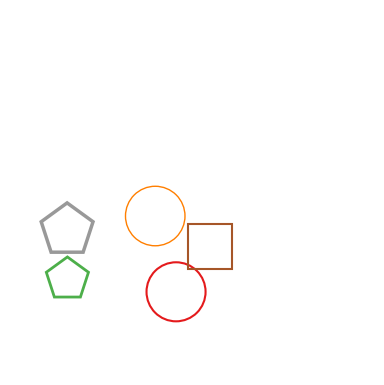[{"shape": "circle", "thickness": 1.5, "radius": 0.38, "center": [0.457, 0.242]}, {"shape": "pentagon", "thickness": 2, "radius": 0.29, "center": [0.175, 0.275]}, {"shape": "circle", "thickness": 1, "radius": 0.39, "center": [0.403, 0.439]}, {"shape": "square", "thickness": 1.5, "radius": 0.29, "center": [0.546, 0.36]}, {"shape": "pentagon", "thickness": 2.5, "radius": 0.35, "center": [0.174, 0.402]}]